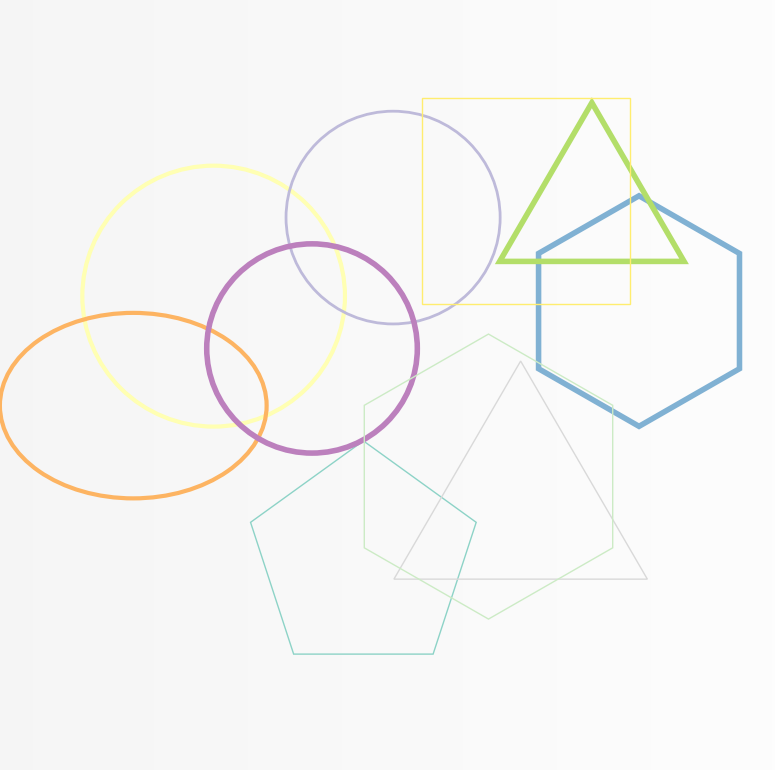[{"shape": "pentagon", "thickness": 0.5, "radius": 0.77, "center": [0.469, 0.274]}, {"shape": "circle", "thickness": 1.5, "radius": 0.85, "center": [0.276, 0.615]}, {"shape": "circle", "thickness": 1, "radius": 0.69, "center": [0.507, 0.717]}, {"shape": "hexagon", "thickness": 2, "radius": 0.75, "center": [0.825, 0.596]}, {"shape": "oval", "thickness": 1.5, "radius": 0.86, "center": [0.172, 0.473]}, {"shape": "triangle", "thickness": 2, "radius": 0.69, "center": [0.764, 0.729]}, {"shape": "triangle", "thickness": 0.5, "radius": 0.94, "center": [0.672, 0.342]}, {"shape": "circle", "thickness": 2, "radius": 0.68, "center": [0.403, 0.547]}, {"shape": "hexagon", "thickness": 0.5, "radius": 0.93, "center": [0.63, 0.381]}, {"shape": "square", "thickness": 0.5, "radius": 0.67, "center": [0.679, 0.738]}]